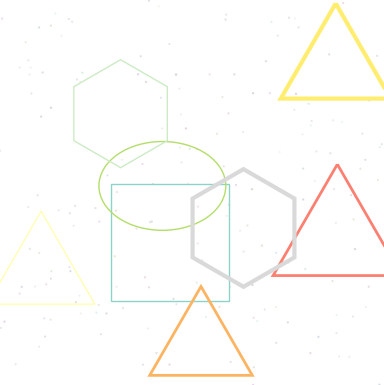[{"shape": "square", "thickness": 1, "radius": 0.76, "center": [0.441, 0.37]}, {"shape": "triangle", "thickness": 1, "radius": 0.81, "center": [0.107, 0.29]}, {"shape": "triangle", "thickness": 2, "radius": 0.96, "center": [0.876, 0.381]}, {"shape": "triangle", "thickness": 2, "radius": 0.77, "center": [0.522, 0.102]}, {"shape": "oval", "thickness": 1, "radius": 0.82, "center": [0.422, 0.517]}, {"shape": "hexagon", "thickness": 3, "radius": 0.76, "center": [0.632, 0.408]}, {"shape": "hexagon", "thickness": 1, "radius": 0.7, "center": [0.313, 0.705]}, {"shape": "triangle", "thickness": 3, "radius": 0.82, "center": [0.872, 0.826]}]